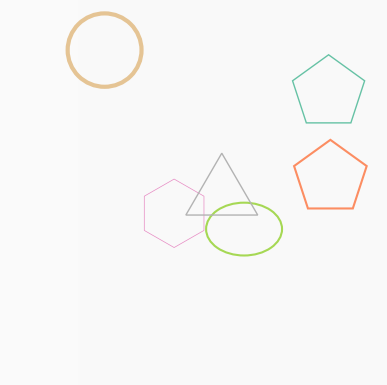[{"shape": "pentagon", "thickness": 1, "radius": 0.49, "center": [0.848, 0.76]}, {"shape": "pentagon", "thickness": 1.5, "radius": 0.49, "center": [0.853, 0.538]}, {"shape": "hexagon", "thickness": 0.5, "radius": 0.44, "center": [0.449, 0.446]}, {"shape": "oval", "thickness": 1.5, "radius": 0.49, "center": [0.63, 0.405]}, {"shape": "circle", "thickness": 3, "radius": 0.48, "center": [0.27, 0.87]}, {"shape": "triangle", "thickness": 1, "radius": 0.54, "center": [0.572, 0.495]}]